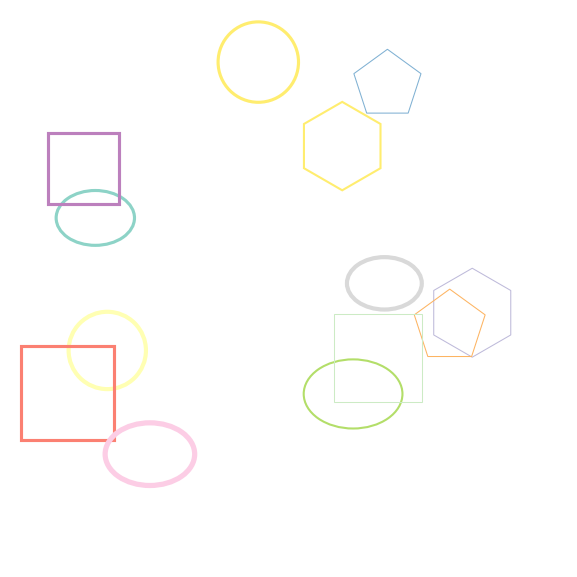[{"shape": "oval", "thickness": 1.5, "radius": 0.34, "center": [0.165, 0.622]}, {"shape": "circle", "thickness": 2, "radius": 0.33, "center": [0.186, 0.392]}, {"shape": "hexagon", "thickness": 0.5, "radius": 0.39, "center": [0.818, 0.458]}, {"shape": "square", "thickness": 1.5, "radius": 0.4, "center": [0.117, 0.319]}, {"shape": "pentagon", "thickness": 0.5, "radius": 0.31, "center": [0.671, 0.853]}, {"shape": "pentagon", "thickness": 0.5, "radius": 0.32, "center": [0.779, 0.434]}, {"shape": "oval", "thickness": 1, "radius": 0.43, "center": [0.611, 0.317]}, {"shape": "oval", "thickness": 2.5, "radius": 0.39, "center": [0.26, 0.213]}, {"shape": "oval", "thickness": 2, "radius": 0.32, "center": [0.666, 0.509]}, {"shape": "square", "thickness": 1.5, "radius": 0.31, "center": [0.145, 0.707]}, {"shape": "square", "thickness": 0.5, "radius": 0.38, "center": [0.655, 0.379]}, {"shape": "hexagon", "thickness": 1, "radius": 0.38, "center": [0.593, 0.746]}, {"shape": "circle", "thickness": 1.5, "radius": 0.35, "center": [0.447, 0.892]}]